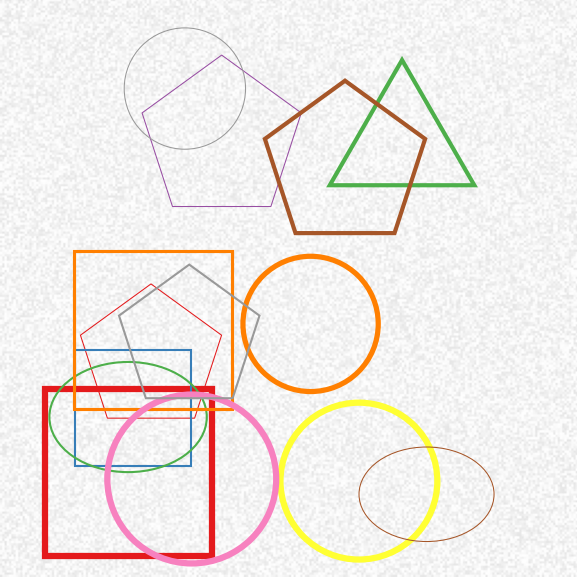[{"shape": "square", "thickness": 3, "radius": 0.72, "center": [0.223, 0.181]}, {"shape": "pentagon", "thickness": 0.5, "radius": 0.64, "center": [0.261, 0.379]}, {"shape": "square", "thickness": 1, "radius": 0.5, "center": [0.231, 0.292]}, {"shape": "triangle", "thickness": 2, "radius": 0.72, "center": [0.696, 0.751]}, {"shape": "oval", "thickness": 1, "radius": 0.68, "center": [0.222, 0.277]}, {"shape": "pentagon", "thickness": 0.5, "radius": 0.72, "center": [0.384, 0.759]}, {"shape": "circle", "thickness": 2.5, "radius": 0.59, "center": [0.538, 0.438]}, {"shape": "square", "thickness": 1.5, "radius": 0.68, "center": [0.265, 0.428]}, {"shape": "circle", "thickness": 3, "radius": 0.68, "center": [0.621, 0.166]}, {"shape": "pentagon", "thickness": 2, "radius": 0.73, "center": [0.597, 0.714]}, {"shape": "oval", "thickness": 0.5, "radius": 0.58, "center": [0.739, 0.143]}, {"shape": "circle", "thickness": 3, "radius": 0.73, "center": [0.332, 0.17]}, {"shape": "circle", "thickness": 0.5, "radius": 0.53, "center": [0.32, 0.846]}, {"shape": "pentagon", "thickness": 1, "radius": 0.64, "center": [0.328, 0.413]}]